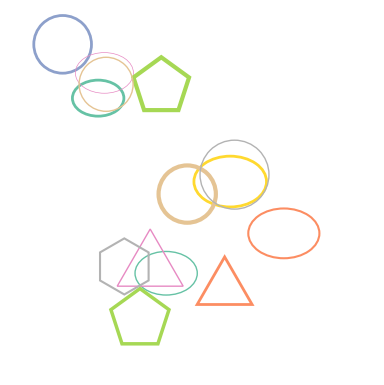[{"shape": "oval", "thickness": 2, "radius": 0.33, "center": [0.255, 0.745]}, {"shape": "oval", "thickness": 1, "radius": 0.4, "center": [0.432, 0.29]}, {"shape": "triangle", "thickness": 2, "radius": 0.41, "center": [0.583, 0.25]}, {"shape": "oval", "thickness": 1.5, "radius": 0.46, "center": [0.737, 0.394]}, {"shape": "circle", "thickness": 2, "radius": 0.37, "center": [0.163, 0.885]}, {"shape": "triangle", "thickness": 1, "radius": 0.49, "center": [0.39, 0.306]}, {"shape": "oval", "thickness": 0.5, "radius": 0.38, "center": [0.271, 0.811]}, {"shape": "pentagon", "thickness": 3, "radius": 0.38, "center": [0.419, 0.775]}, {"shape": "pentagon", "thickness": 2.5, "radius": 0.4, "center": [0.364, 0.171]}, {"shape": "oval", "thickness": 2, "radius": 0.47, "center": [0.598, 0.528]}, {"shape": "circle", "thickness": 3, "radius": 0.37, "center": [0.486, 0.496]}, {"shape": "circle", "thickness": 1, "radius": 0.35, "center": [0.276, 0.781]}, {"shape": "hexagon", "thickness": 1.5, "radius": 0.36, "center": [0.323, 0.308]}, {"shape": "circle", "thickness": 1, "radius": 0.45, "center": [0.609, 0.546]}]